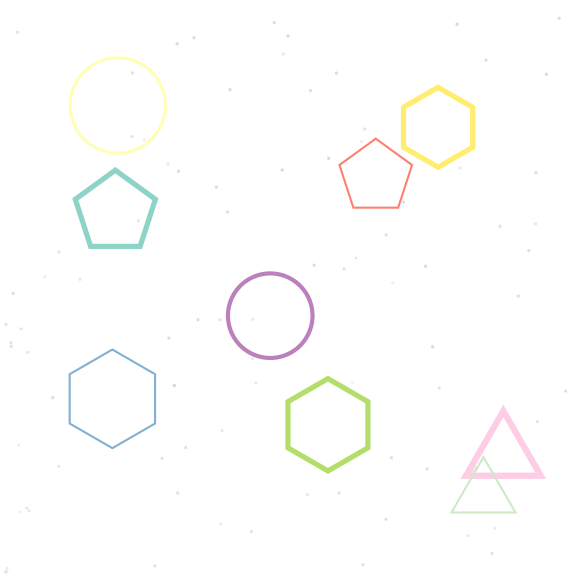[{"shape": "pentagon", "thickness": 2.5, "radius": 0.36, "center": [0.2, 0.632]}, {"shape": "circle", "thickness": 1.5, "radius": 0.41, "center": [0.204, 0.816]}, {"shape": "pentagon", "thickness": 1, "radius": 0.33, "center": [0.651, 0.693]}, {"shape": "hexagon", "thickness": 1, "radius": 0.43, "center": [0.195, 0.308]}, {"shape": "hexagon", "thickness": 2.5, "radius": 0.4, "center": [0.568, 0.264]}, {"shape": "triangle", "thickness": 3, "radius": 0.37, "center": [0.872, 0.213]}, {"shape": "circle", "thickness": 2, "radius": 0.37, "center": [0.468, 0.452]}, {"shape": "triangle", "thickness": 1, "radius": 0.32, "center": [0.837, 0.144]}, {"shape": "hexagon", "thickness": 2.5, "radius": 0.35, "center": [0.759, 0.779]}]